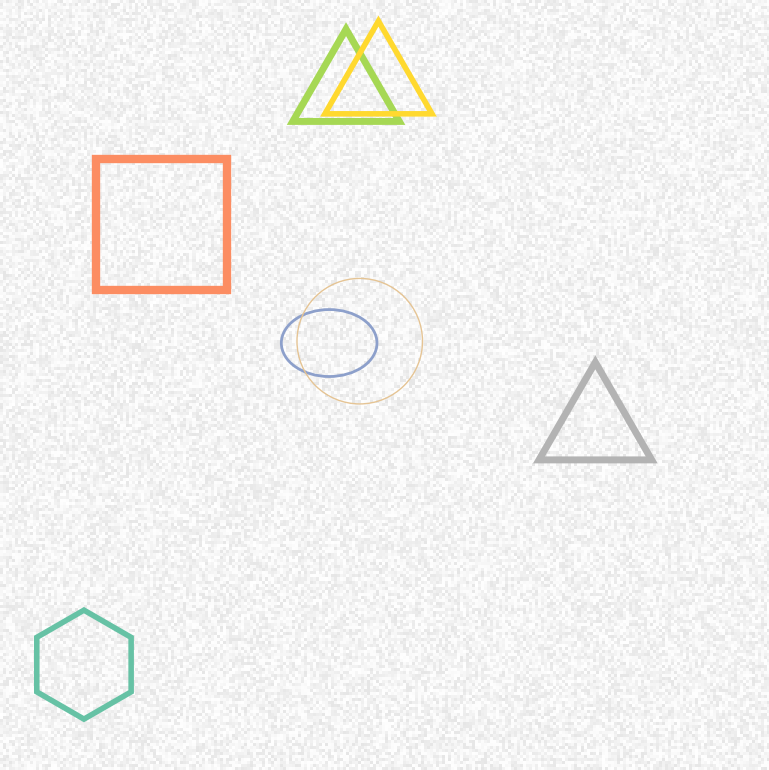[{"shape": "hexagon", "thickness": 2, "radius": 0.35, "center": [0.109, 0.137]}, {"shape": "square", "thickness": 3, "radius": 0.42, "center": [0.21, 0.708]}, {"shape": "oval", "thickness": 1, "radius": 0.31, "center": [0.427, 0.554]}, {"shape": "triangle", "thickness": 2.5, "radius": 0.4, "center": [0.449, 0.882]}, {"shape": "triangle", "thickness": 2, "radius": 0.4, "center": [0.491, 0.892]}, {"shape": "circle", "thickness": 0.5, "radius": 0.41, "center": [0.467, 0.557]}, {"shape": "triangle", "thickness": 2.5, "radius": 0.42, "center": [0.773, 0.445]}]